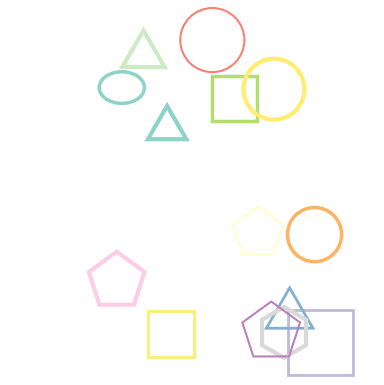[{"shape": "triangle", "thickness": 3, "radius": 0.29, "center": [0.434, 0.667]}, {"shape": "oval", "thickness": 2.5, "radius": 0.29, "center": [0.316, 0.773]}, {"shape": "pentagon", "thickness": 1, "radius": 0.34, "center": [0.67, 0.395]}, {"shape": "square", "thickness": 2, "radius": 0.42, "center": [0.832, 0.111]}, {"shape": "circle", "thickness": 1.5, "radius": 0.42, "center": [0.552, 0.896]}, {"shape": "triangle", "thickness": 2, "radius": 0.35, "center": [0.752, 0.182]}, {"shape": "circle", "thickness": 2.5, "radius": 0.35, "center": [0.817, 0.391]}, {"shape": "square", "thickness": 2.5, "radius": 0.29, "center": [0.609, 0.744]}, {"shape": "pentagon", "thickness": 3, "radius": 0.38, "center": [0.303, 0.27]}, {"shape": "hexagon", "thickness": 3, "radius": 0.33, "center": [0.738, 0.137]}, {"shape": "pentagon", "thickness": 1.5, "radius": 0.39, "center": [0.704, 0.138]}, {"shape": "triangle", "thickness": 3, "radius": 0.32, "center": [0.373, 0.857]}, {"shape": "circle", "thickness": 3, "radius": 0.4, "center": [0.712, 0.768]}, {"shape": "square", "thickness": 2, "radius": 0.3, "center": [0.444, 0.133]}]